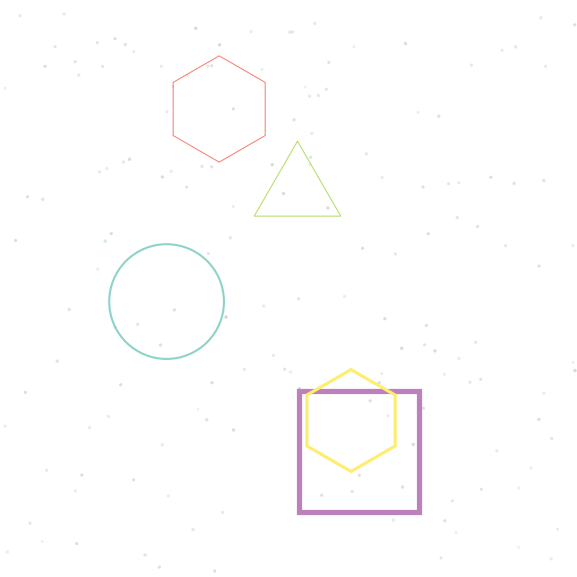[{"shape": "circle", "thickness": 1, "radius": 0.5, "center": [0.288, 0.477]}, {"shape": "hexagon", "thickness": 0.5, "radius": 0.46, "center": [0.38, 0.81]}, {"shape": "triangle", "thickness": 0.5, "radius": 0.43, "center": [0.515, 0.668]}, {"shape": "square", "thickness": 2.5, "radius": 0.52, "center": [0.621, 0.218]}, {"shape": "hexagon", "thickness": 1.5, "radius": 0.44, "center": [0.608, 0.271]}]